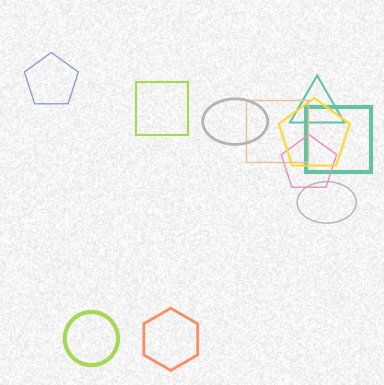[{"shape": "triangle", "thickness": 1.5, "radius": 0.41, "center": [0.824, 0.722]}, {"shape": "square", "thickness": 3, "radius": 0.42, "center": [0.879, 0.638]}, {"shape": "hexagon", "thickness": 2, "radius": 0.4, "center": [0.444, 0.119]}, {"shape": "pentagon", "thickness": 1, "radius": 0.37, "center": [0.133, 0.79]}, {"shape": "pentagon", "thickness": 1, "radius": 0.38, "center": [0.802, 0.575]}, {"shape": "square", "thickness": 1.5, "radius": 0.34, "center": [0.42, 0.719]}, {"shape": "circle", "thickness": 3, "radius": 0.35, "center": [0.237, 0.121]}, {"shape": "pentagon", "thickness": 1.5, "radius": 0.48, "center": [0.816, 0.648]}, {"shape": "square", "thickness": 1, "radius": 0.4, "center": [0.719, 0.66]}, {"shape": "oval", "thickness": 1, "radius": 0.38, "center": [0.848, 0.474]}, {"shape": "oval", "thickness": 2, "radius": 0.42, "center": [0.611, 0.684]}]